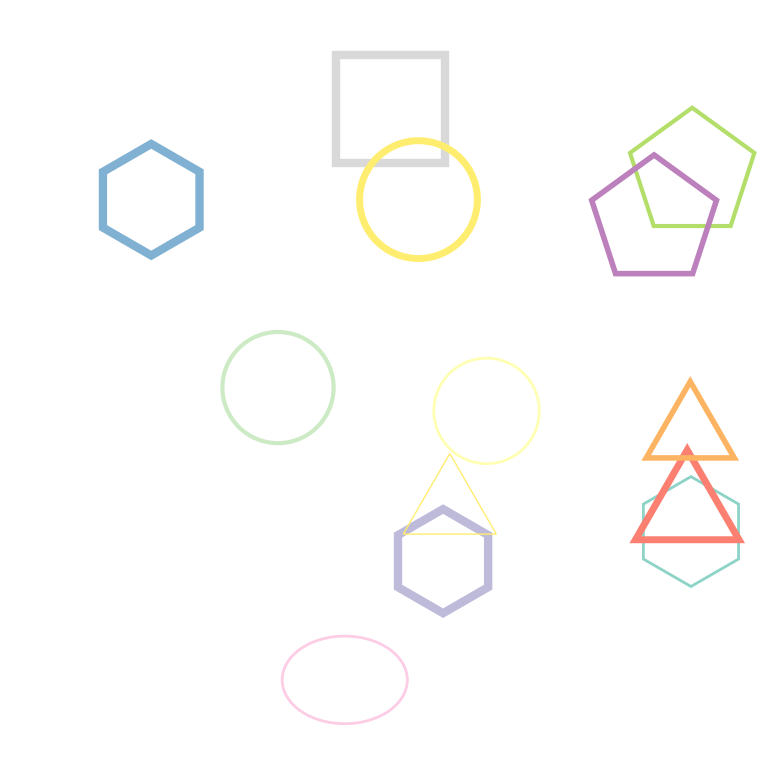[{"shape": "hexagon", "thickness": 1, "radius": 0.36, "center": [0.897, 0.31]}, {"shape": "circle", "thickness": 1, "radius": 0.34, "center": [0.632, 0.466]}, {"shape": "hexagon", "thickness": 3, "radius": 0.34, "center": [0.575, 0.271]}, {"shape": "triangle", "thickness": 2.5, "radius": 0.39, "center": [0.893, 0.338]}, {"shape": "hexagon", "thickness": 3, "radius": 0.36, "center": [0.196, 0.741]}, {"shape": "triangle", "thickness": 2, "radius": 0.33, "center": [0.896, 0.438]}, {"shape": "pentagon", "thickness": 1.5, "radius": 0.42, "center": [0.899, 0.775]}, {"shape": "oval", "thickness": 1, "radius": 0.41, "center": [0.448, 0.117]}, {"shape": "square", "thickness": 3, "radius": 0.35, "center": [0.507, 0.858]}, {"shape": "pentagon", "thickness": 2, "radius": 0.43, "center": [0.849, 0.714]}, {"shape": "circle", "thickness": 1.5, "radius": 0.36, "center": [0.361, 0.497]}, {"shape": "circle", "thickness": 2.5, "radius": 0.38, "center": [0.543, 0.741]}, {"shape": "triangle", "thickness": 0.5, "radius": 0.35, "center": [0.584, 0.341]}]